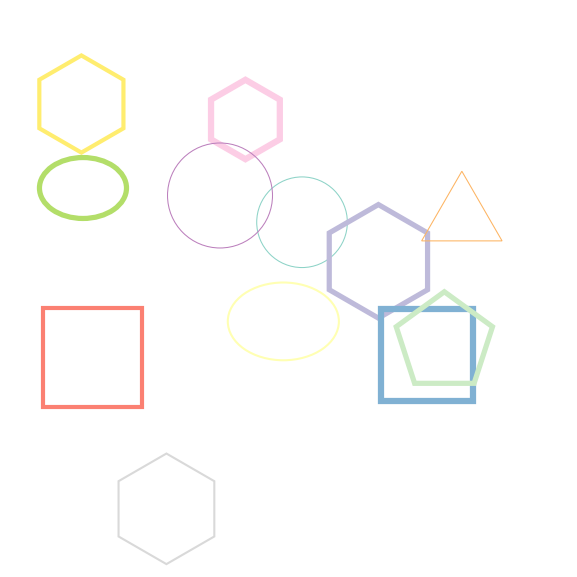[{"shape": "circle", "thickness": 0.5, "radius": 0.39, "center": [0.523, 0.614]}, {"shape": "oval", "thickness": 1, "radius": 0.48, "center": [0.491, 0.443]}, {"shape": "hexagon", "thickness": 2.5, "radius": 0.49, "center": [0.655, 0.547]}, {"shape": "square", "thickness": 2, "radius": 0.43, "center": [0.16, 0.38]}, {"shape": "square", "thickness": 3, "radius": 0.4, "center": [0.74, 0.384]}, {"shape": "triangle", "thickness": 0.5, "radius": 0.4, "center": [0.8, 0.622]}, {"shape": "oval", "thickness": 2.5, "radius": 0.38, "center": [0.144, 0.674]}, {"shape": "hexagon", "thickness": 3, "radius": 0.34, "center": [0.425, 0.792]}, {"shape": "hexagon", "thickness": 1, "radius": 0.48, "center": [0.288, 0.118]}, {"shape": "circle", "thickness": 0.5, "radius": 0.45, "center": [0.381, 0.661]}, {"shape": "pentagon", "thickness": 2.5, "radius": 0.44, "center": [0.769, 0.406]}, {"shape": "hexagon", "thickness": 2, "radius": 0.42, "center": [0.141, 0.819]}]